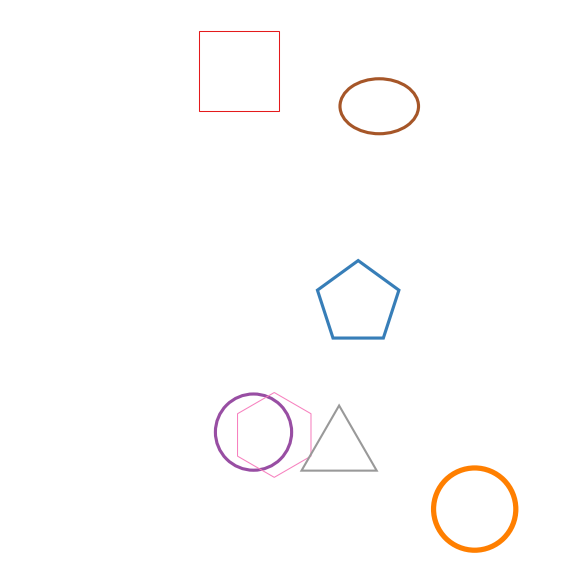[{"shape": "square", "thickness": 0.5, "radius": 0.34, "center": [0.414, 0.876]}, {"shape": "pentagon", "thickness": 1.5, "radius": 0.37, "center": [0.62, 0.474]}, {"shape": "circle", "thickness": 1.5, "radius": 0.33, "center": [0.439, 0.251]}, {"shape": "circle", "thickness": 2.5, "radius": 0.36, "center": [0.822, 0.118]}, {"shape": "oval", "thickness": 1.5, "radius": 0.34, "center": [0.657, 0.815]}, {"shape": "hexagon", "thickness": 0.5, "radius": 0.37, "center": [0.475, 0.246]}, {"shape": "triangle", "thickness": 1, "radius": 0.38, "center": [0.587, 0.222]}]